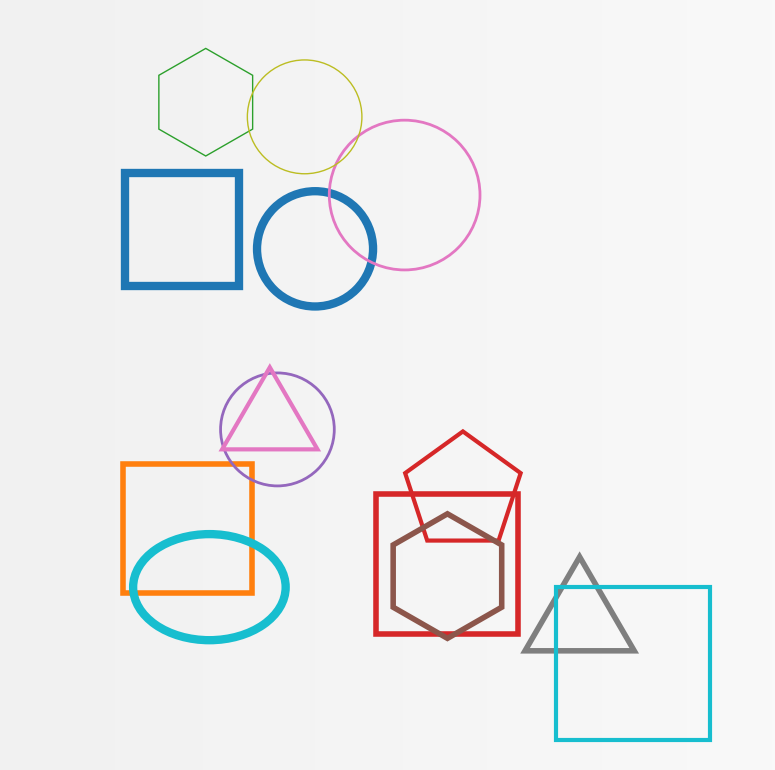[{"shape": "circle", "thickness": 3, "radius": 0.37, "center": [0.407, 0.677]}, {"shape": "square", "thickness": 3, "radius": 0.37, "center": [0.235, 0.702]}, {"shape": "square", "thickness": 2, "radius": 0.42, "center": [0.242, 0.314]}, {"shape": "hexagon", "thickness": 0.5, "radius": 0.35, "center": [0.265, 0.867]}, {"shape": "pentagon", "thickness": 1.5, "radius": 0.39, "center": [0.597, 0.361]}, {"shape": "square", "thickness": 2, "radius": 0.46, "center": [0.577, 0.267]}, {"shape": "circle", "thickness": 1, "radius": 0.37, "center": [0.358, 0.442]}, {"shape": "hexagon", "thickness": 2, "radius": 0.4, "center": [0.577, 0.252]}, {"shape": "triangle", "thickness": 1.5, "radius": 0.36, "center": [0.348, 0.452]}, {"shape": "circle", "thickness": 1, "radius": 0.49, "center": [0.522, 0.747]}, {"shape": "triangle", "thickness": 2, "radius": 0.41, "center": [0.748, 0.195]}, {"shape": "circle", "thickness": 0.5, "radius": 0.37, "center": [0.393, 0.848]}, {"shape": "square", "thickness": 1.5, "radius": 0.5, "center": [0.817, 0.138]}, {"shape": "oval", "thickness": 3, "radius": 0.49, "center": [0.27, 0.237]}]